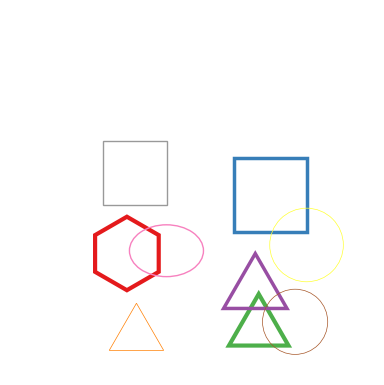[{"shape": "hexagon", "thickness": 3, "radius": 0.48, "center": [0.33, 0.342]}, {"shape": "square", "thickness": 2.5, "radius": 0.48, "center": [0.702, 0.494]}, {"shape": "triangle", "thickness": 3, "radius": 0.45, "center": [0.672, 0.147]}, {"shape": "triangle", "thickness": 2.5, "radius": 0.48, "center": [0.663, 0.246]}, {"shape": "triangle", "thickness": 0.5, "radius": 0.41, "center": [0.354, 0.131]}, {"shape": "circle", "thickness": 0.5, "radius": 0.48, "center": [0.796, 0.364]}, {"shape": "circle", "thickness": 0.5, "radius": 0.42, "center": [0.767, 0.164]}, {"shape": "oval", "thickness": 1, "radius": 0.48, "center": [0.432, 0.349]}, {"shape": "square", "thickness": 1, "radius": 0.42, "center": [0.35, 0.551]}]